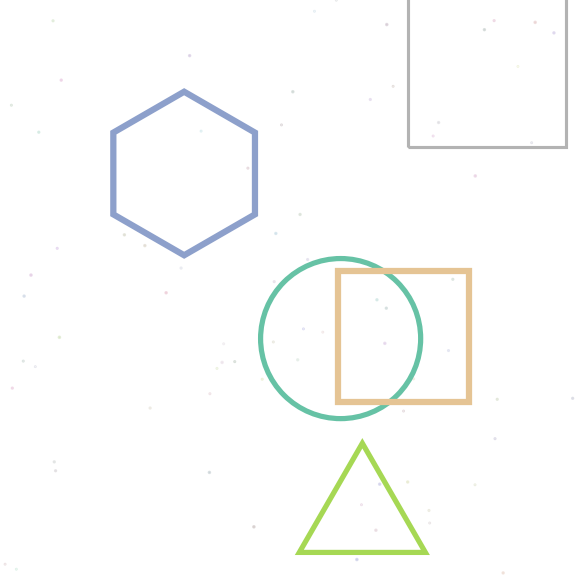[{"shape": "circle", "thickness": 2.5, "radius": 0.69, "center": [0.59, 0.413]}, {"shape": "hexagon", "thickness": 3, "radius": 0.71, "center": [0.319, 0.699]}, {"shape": "triangle", "thickness": 2.5, "radius": 0.63, "center": [0.627, 0.106]}, {"shape": "square", "thickness": 3, "radius": 0.57, "center": [0.699, 0.417]}, {"shape": "square", "thickness": 1.5, "radius": 0.68, "center": [0.844, 0.881]}]